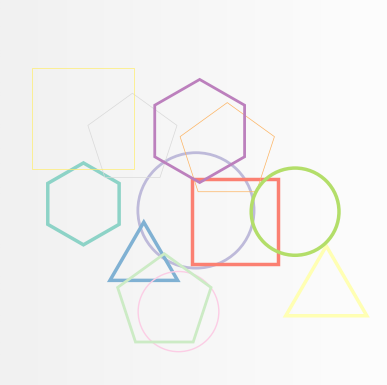[{"shape": "hexagon", "thickness": 2.5, "radius": 0.53, "center": [0.215, 0.47]}, {"shape": "triangle", "thickness": 2.5, "radius": 0.6, "center": [0.842, 0.24]}, {"shape": "circle", "thickness": 2, "radius": 0.75, "center": [0.506, 0.453]}, {"shape": "square", "thickness": 2.5, "radius": 0.55, "center": [0.606, 0.426]}, {"shape": "triangle", "thickness": 2.5, "radius": 0.5, "center": [0.371, 0.322]}, {"shape": "pentagon", "thickness": 0.5, "radius": 0.64, "center": [0.586, 0.606]}, {"shape": "circle", "thickness": 2.5, "radius": 0.57, "center": [0.762, 0.45]}, {"shape": "circle", "thickness": 1, "radius": 0.52, "center": [0.461, 0.191]}, {"shape": "pentagon", "thickness": 0.5, "radius": 0.6, "center": [0.342, 0.637]}, {"shape": "hexagon", "thickness": 2, "radius": 0.67, "center": [0.515, 0.66]}, {"shape": "pentagon", "thickness": 2, "radius": 0.63, "center": [0.424, 0.214]}, {"shape": "square", "thickness": 0.5, "radius": 0.66, "center": [0.213, 0.693]}]